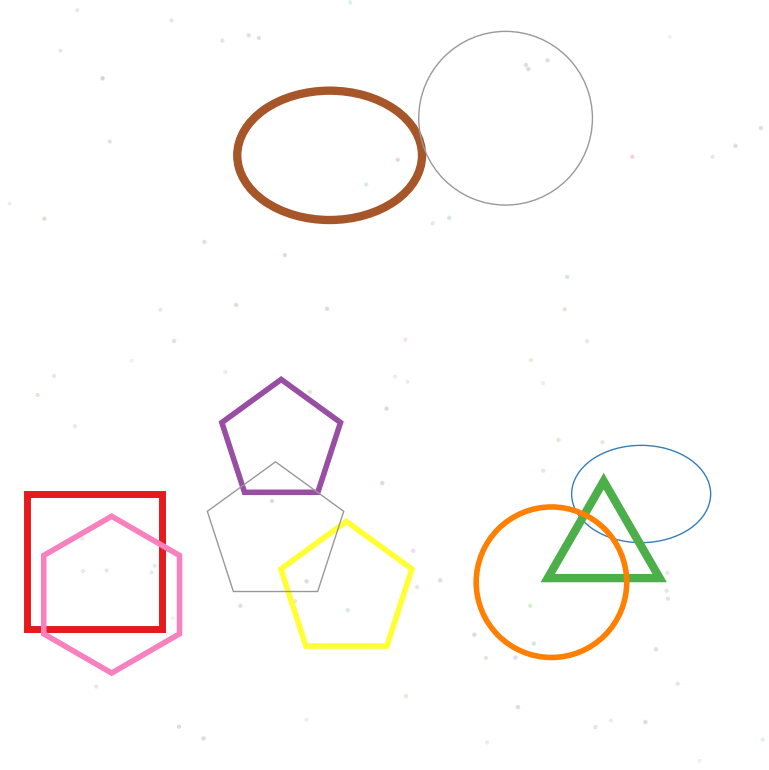[{"shape": "square", "thickness": 2.5, "radius": 0.44, "center": [0.123, 0.271]}, {"shape": "oval", "thickness": 0.5, "radius": 0.45, "center": [0.833, 0.358]}, {"shape": "triangle", "thickness": 3, "radius": 0.42, "center": [0.784, 0.291]}, {"shape": "pentagon", "thickness": 2, "radius": 0.41, "center": [0.365, 0.426]}, {"shape": "circle", "thickness": 2, "radius": 0.49, "center": [0.716, 0.244]}, {"shape": "pentagon", "thickness": 2, "radius": 0.45, "center": [0.45, 0.233]}, {"shape": "oval", "thickness": 3, "radius": 0.6, "center": [0.428, 0.798]}, {"shape": "hexagon", "thickness": 2, "radius": 0.51, "center": [0.145, 0.228]}, {"shape": "pentagon", "thickness": 0.5, "radius": 0.47, "center": [0.358, 0.307]}, {"shape": "circle", "thickness": 0.5, "radius": 0.56, "center": [0.657, 0.846]}]